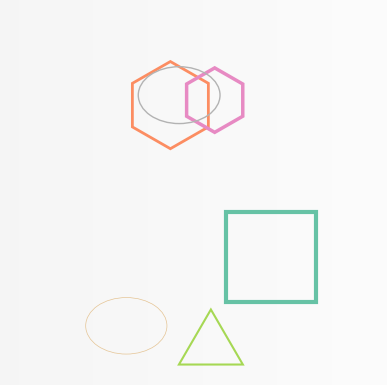[{"shape": "square", "thickness": 3, "radius": 0.58, "center": [0.7, 0.332]}, {"shape": "hexagon", "thickness": 2, "radius": 0.57, "center": [0.44, 0.727]}, {"shape": "hexagon", "thickness": 2.5, "radius": 0.42, "center": [0.554, 0.74]}, {"shape": "triangle", "thickness": 1.5, "radius": 0.48, "center": [0.544, 0.101]}, {"shape": "oval", "thickness": 0.5, "radius": 0.52, "center": [0.326, 0.154]}, {"shape": "oval", "thickness": 1, "radius": 0.53, "center": [0.462, 0.753]}]